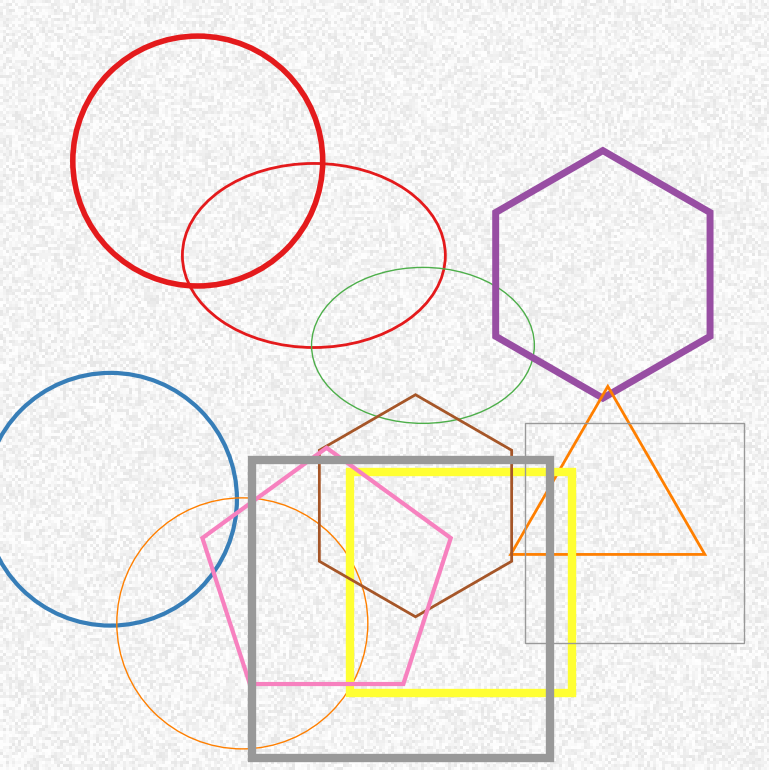[{"shape": "circle", "thickness": 2, "radius": 0.81, "center": [0.257, 0.791]}, {"shape": "oval", "thickness": 1, "radius": 0.85, "center": [0.408, 0.668]}, {"shape": "circle", "thickness": 1.5, "radius": 0.82, "center": [0.144, 0.352]}, {"shape": "oval", "thickness": 0.5, "radius": 0.72, "center": [0.549, 0.551]}, {"shape": "hexagon", "thickness": 2.5, "radius": 0.8, "center": [0.783, 0.644]}, {"shape": "triangle", "thickness": 1, "radius": 0.73, "center": [0.789, 0.353]}, {"shape": "circle", "thickness": 0.5, "radius": 0.81, "center": [0.315, 0.19]}, {"shape": "square", "thickness": 3, "radius": 0.72, "center": [0.599, 0.243]}, {"shape": "hexagon", "thickness": 1, "radius": 0.72, "center": [0.54, 0.343]}, {"shape": "pentagon", "thickness": 1.5, "radius": 0.85, "center": [0.424, 0.249]}, {"shape": "square", "thickness": 0.5, "radius": 0.71, "center": [0.824, 0.308]}, {"shape": "square", "thickness": 3, "radius": 0.97, "center": [0.521, 0.209]}]